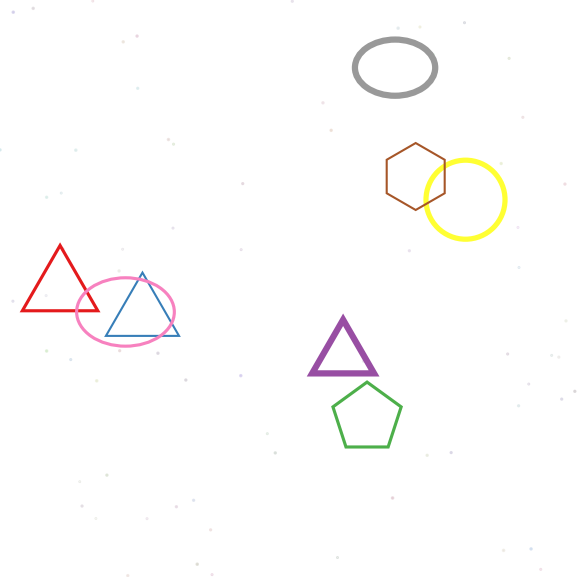[{"shape": "triangle", "thickness": 1.5, "radius": 0.38, "center": [0.104, 0.499]}, {"shape": "triangle", "thickness": 1, "radius": 0.37, "center": [0.247, 0.454]}, {"shape": "pentagon", "thickness": 1.5, "radius": 0.31, "center": [0.636, 0.275]}, {"shape": "triangle", "thickness": 3, "radius": 0.31, "center": [0.594, 0.384]}, {"shape": "circle", "thickness": 2.5, "radius": 0.34, "center": [0.806, 0.653]}, {"shape": "hexagon", "thickness": 1, "radius": 0.29, "center": [0.72, 0.693]}, {"shape": "oval", "thickness": 1.5, "radius": 0.42, "center": [0.217, 0.459]}, {"shape": "oval", "thickness": 3, "radius": 0.35, "center": [0.684, 0.882]}]